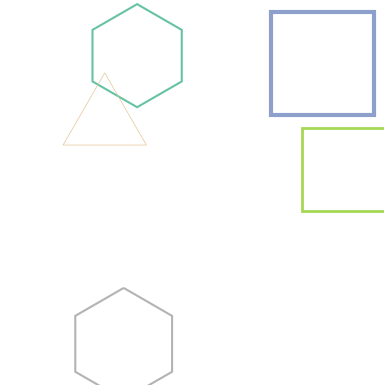[{"shape": "hexagon", "thickness": 1.5, "radius": 0.67, "center": [0.356, 0.855]}, {"shape": "square", "thickness": 3, "radius": 0.67, "center": [0.839, 0.835]}, {"shape": "square", "thickness": 2, "radius": 0.54, "center": [0.892, 0.561]}, {"shape": "triangle", "thickness": 0.5, "radius": 0.62, "center": [0.272, 0.686]}, {"shape": "hexagon", "thickness": 1.5, "radius": 0.73, "center": [0.321, 0.107]}]